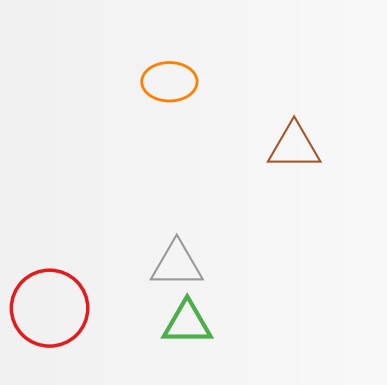[{"shape": "circle", "thickness": 2.5, "radius": 0.49, "center": [0.128, 0.2]}, {"shape": "triangle", "thickness": 3, "radius": 0.35, "center": [0.483, 0.161]}, {"shape": "oval", "thickness": 2, "radius": 0.36, "center": [0.437, 0.788]}, {"shape": "triangle", "thickness": 1.5, "radius": 0.39, "center": [0.759, 0.619]}, {"shape": "triangle", "thickness": 1.5, "radius": 0.39, "center": [0.456, 0.313]}]